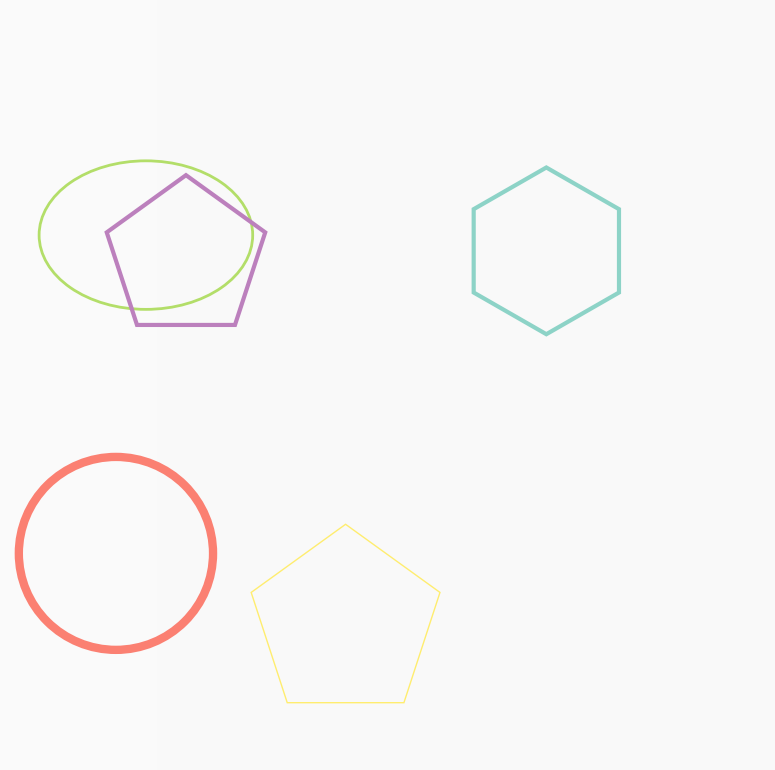[{"shape": "hexagon", "thickness": 1.5, "radius": 0.54, "center": [0.705, 0.674]}, {"shape": "circle", "thickness": 3, "radius": 0.63, "center": [0.15, 0.281]}, {"shape": "oval", "thickness": 1, "radius": 0.69, "center": [0.188, 0.695]}, {"shape": "pentagon", "thickness": 1.5, "radius": 0.54, "center": [0.24, 0.665]}, {"shape": "pentagon", "thickness": 0.5, "radius": 0.64, "center": [0.446, 0.191]}]